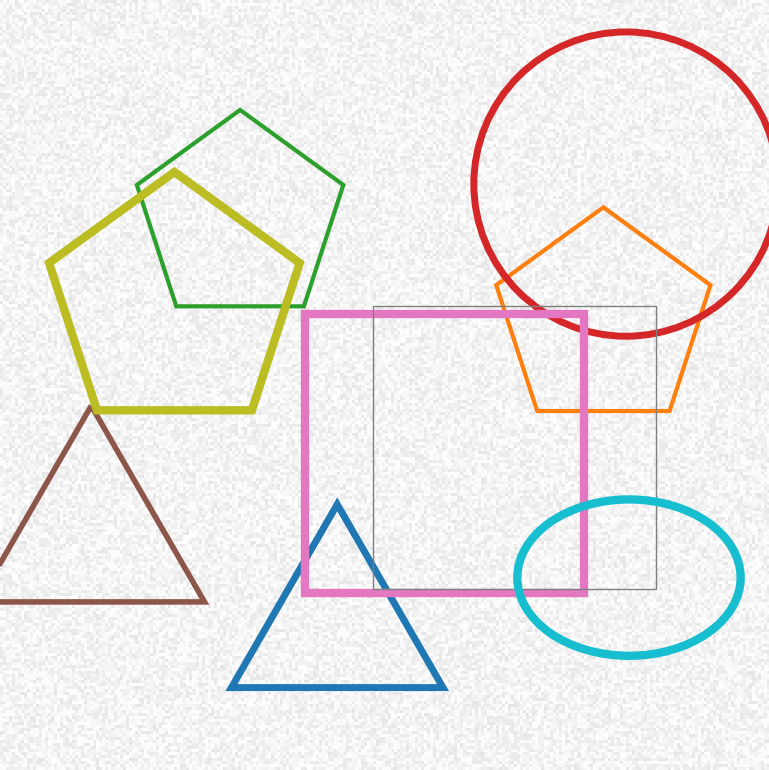[{"shape": "triangle", "thickness": 2.5, "radius": 0.79, "center": [0.438, 0.186]}, {"shape": "pentagon", "thickness": 1.5, "radius": 0.73, "center": [0.784, 0.585]}, {"shape": "pentagon", "thickness": 1.5, "radius": 0.7, "center": [0.312, 0.716]}, {"shape": "circle", "thickness": 2.5, "radius": 0.99, "center": [0.813, 0.761]}, {"shape": "triangle", "thickness": 2, "radius": 0.85, "center": [0.118, 0.303]}, {"shape": "square", "thickness": 3, "radius": 0.9, "center": [0.577, 0.411]}, {"shape": "square", "thickness": 0.5, "radius": 0.92, "center": [0.668, 0.419]}, {"shape": "pentagon", "thickness": 3, "radius": 0.86, "center": [0.227, 0.606]}, {"shape": "oval", "thickness": 3, "radius": 0.73, "center": [0.817, 0.25]}]